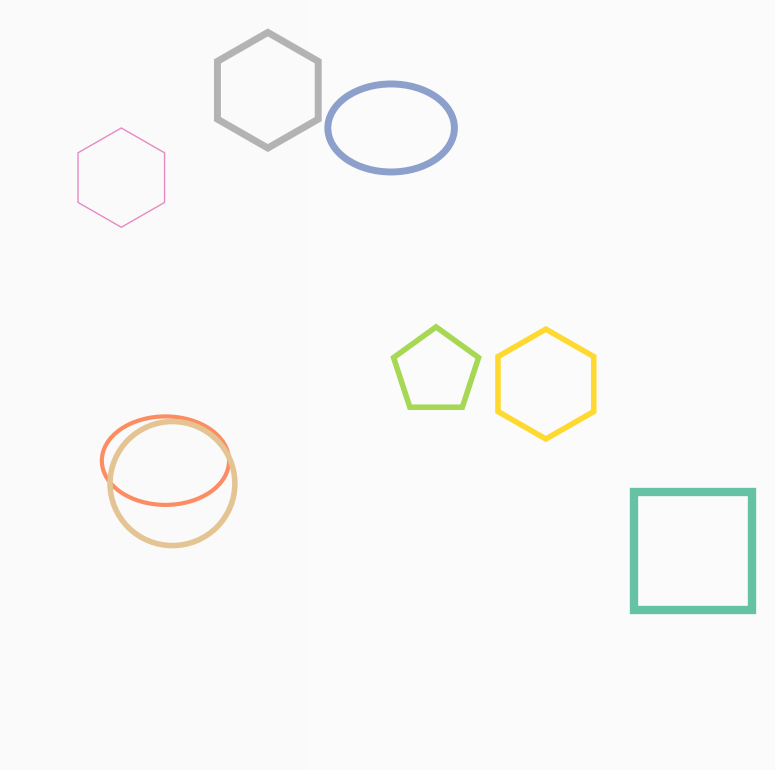[{"shape": "square", "thickness": 3, "radius": 0.38, "center": [0.894, 0.285]}, {"shape": "oval", "thickness": 1.5, "radius": 0.41, "center": [0.213, 0.402]}, {"shape": "oval", "thickness": 2.5, "radius": 0.41, "center": [0.505, 0.834]}, {"shape": "hexagon", "thickness": 0.5, "radius": 0.32, "center": [0.157, 0.769]}, {"shape": "pentagon", "thickness": 2, "radius": 0.29, "center": [0.563, 0.518]}, {"shape": "hexagon", "thickness": 2, "radius": 0.36, "center": [0.704, 0.501]}, {"shape": "circle", "thickness": 2, "radius": 0.4, "center": [0.223, 0.372]}, {"shape": "hexagon", "thickness": 2.5, "radius": 0.38, "center": [0.346, 0.883]}]